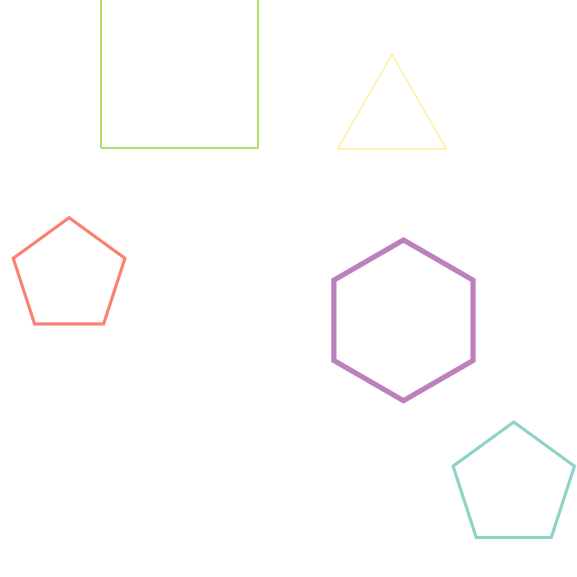[{"shape": "pentagon", "thickness": 1.5, "radius": 0.55, "center": [0.89, 0.158]}, {"shape": "pentagon", "thickness": 1.5, "radius": 0.51, "center": [0.12, 0.52]}, {"shape": "square", "thickness": 1, "radius": 0.68, "center": [0.31, 0.879]}, {"shape": "hexagon", "thickness": 2.5, "radius": 0.7, "center": [0.699, 0.444]}, {"shape": "triangle", "thickness": 0.5, "radius": 0.55, "center": [0.679, 0.796]}]